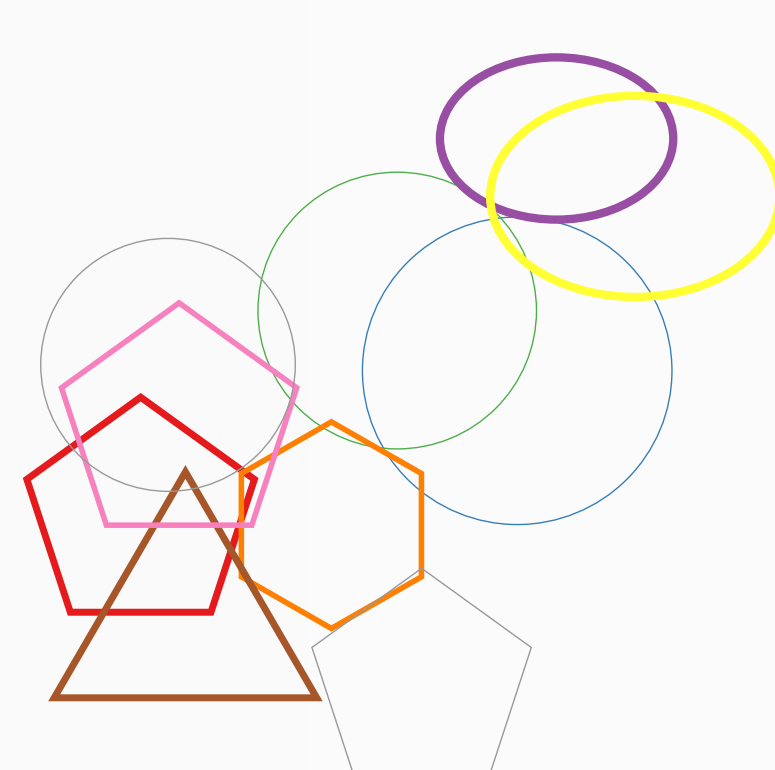[{"shape": "pentagon", "thickness": 2.5, "radius": 0.77, "center": [0.181, 0.33]}, {"shape": "circle", "thickness": 0.5, "radius": 1.0, "center": [0.667, 0.518]}, {"shape": "circle", "thickness": 0.5, "radius": 0.9, "center": [0.513, 0.597]}, {"shape": "oval", "thickness": 3, "radius": 0.75, "center": [0.718, 0.82]}, {"shape": "hexagon", "thickness": 2, "radius": 0.67, "center": [0.428, 0.318]}, {"shape": "oval", "thickness": 3, "radius": 0.93, "center": [0.819, 0.745]}, {"shape": "triangle", "thickness": 2.5, "radius": 0.98, "center": [0.239, 0.192]}, {"shape": "pentagon", "thickness": 2, "radius": 0.8, "center": [0.231, 0.447]}, {"shape": "circle", "thickness": 0.5, "radius": 0.82, "center": [0.217, 0.526]}, {"shape": "pentagon", "thickness": 0.5, "radius": 0.74, "center": [0.544, 0.113]}]